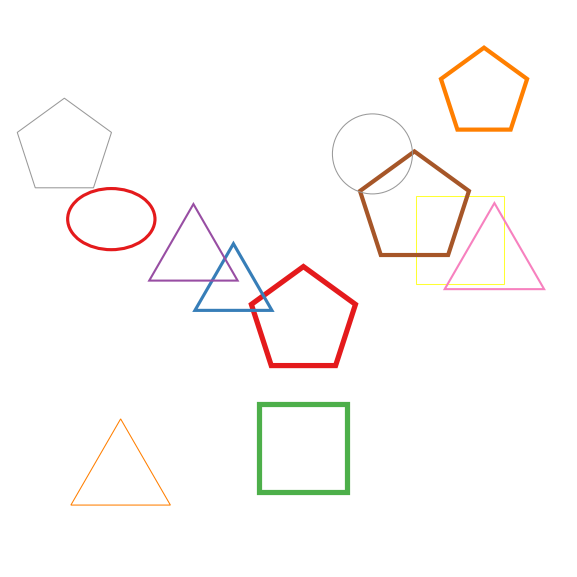[{"shape": "oval", "thickness": 1.5, "radius": 0.38, "center": [0.193, 0.62]}, {"shape": "pentagon", "thickness": 2.5, "radius": 0.47, "center": [0.525, 0.443]}, {"shape": "triangle", "thickness": 1.5, "radius": 0.38, "center": [0.404, 0.5]}, {"shape": "square", "thickness": 2.5, "radius": 0.38, "center": [0.525, 0.223]}, {"shape": "triangle", "thickness": 1, "radius": 0.44, "center": [0.335, 0.557]}, {"shape": "triangle", "thickness": 0.5, "radius": 0.5, "center": [0.209, 0.174]}, {"shape": "pentagon", "thickness": 2, "radius": 0.39, "center": [0.838, 0.838]}, {"shape": "square", "thickness": 0.5, "radius": 0.38, "center": [0.797, 0.584]}, {"shape": "pentagon", "thickness": 2, "radius": 0.5, "center": [0.718, 0.638]}, {"shape": "triangle", "thickness": 1, "radius": 0.5, "center": [0.856, 0.548]}, {"shape": "circle", "thickness": 0.5, "radius": 0.35, "center": [0.645, 0.733]}, {"shape": "pentagon", "thickness": 0.5, "radius": 0.43, "center": [0.111, 0.743]}]